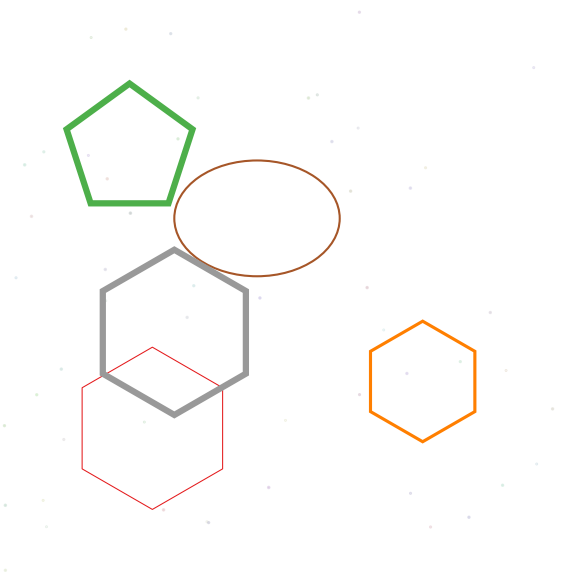[{"shape": "hexagon", "thickness": 0.5, "radius": 0.7, "center": [0.264, 0.257]}, {"shape": "pentagon", "thickness": 3, "radius": 0.57, "center": [0.224, 0.74]}, {"shape": "hexagon", "thickness": 1.5, "radius": 0.52, "center": [0.732, 0.339]}, {"shape": "oval", "thickness": 1, "radius": 0.72, "center": [0.445, 0.621]}, {"shape": "hexagon", "thickness": 3, "radius": 0.72, "center": [0.302, 0.424]}]